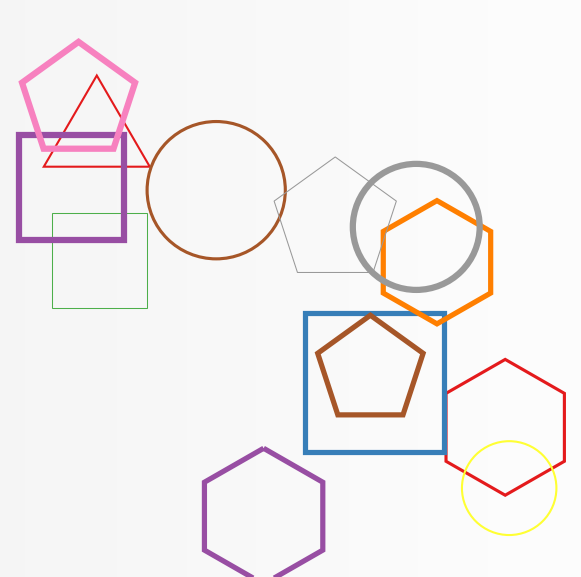[{"shape": "hexagon", "thickness": 1.5, "radius": 0.59, "center": [0.869, 0.259]}, {"shape": "triangle", "thickness": 1, "radius": 0.53, "center": [0.167, 0.763]}, {"shape": "square", "thickness": 2.5, "radius": 0.6, "center": [0.644, 0.337]}, {"shape": "square", "thickness": 0.5, "radius": 0.41, "center": [0.172, 0.548]}, {"shape": "square", "thickness": 3, "radius": 0.45, "center": [0.123, 0.674]}, {"shape": "hexagon", "thickness": 2.5, "radius": 0.59, "center": [0.454, 0.105]}, {"shape": "hexagon", "thickness": 2.5, "radius": 0.53, "center": [0.752, 0.545]}, {"shape": "circle", "thickness": 1, "radius": 0.41, "center": [0.876, 0.154]}, {"shape": "pentagon", "thickness": 2.5, "radius": 0.48, "center": [0.637, 0.358]}, {"shape": "circle", "thickness": 1.5, "radius": 0.59, "center": [0.372, 0.67]}, {"shape": "pentagon", "thickness": 3, "radius": 0.51, "center": [0.135, 0.824]}, {"shape": "circle", "thickness": 3, "radius": 0.55, "center": [0.716, 0.606]}, {"shape": "pentagon", "thickness": 0.5, "radius": 0.55, "center": [0.577, 0.617]}]